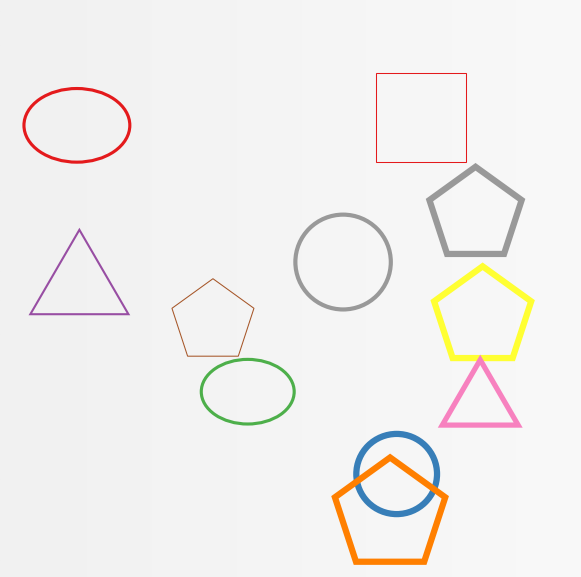[{"shape": "square", "thickness": 0.5, "radius": 0.39, "center": [0.725, 0.796]}, {"shape": "oval", "thickness": 1.5, "radius": 0.46, "center": [0.132, 0.782]}, {"shape": "circle", "thickness": 3, "radius": 0.35, "center": [0.682, 0.178]}, {"shape": "oval", "thickness": 1.5, "radius": 0.4, "center": [0.426, 0.321]}, {"shape": "triangle", "thickness": 1, "radius": 0.49, "center": [0.137, 0.504]}, {"shape": "pentagon", "thickness": 3, "radius": 0.5, "center": [0.671, 0.107]}, {"shape": "pentagon", "thickness": 3, "radius": 0.44, "center": [0.83, 0.45]}, {"shape": "pentagon", "thickness": 0.5, "radius": 0.37, "center": [0.366, 0.442]}, {"shape": "triangle", "thickness": 2.5, "radius": 0.38, "center": [0.826, 0.301]}, {"shape": "pentagon", "thickness": 3, "radius": 0.42, "center": [0.818, 0.627]}, {"shape": "circle", "thickness": 2, "radius": 0.41, "center": [0.59, 0.545]}]